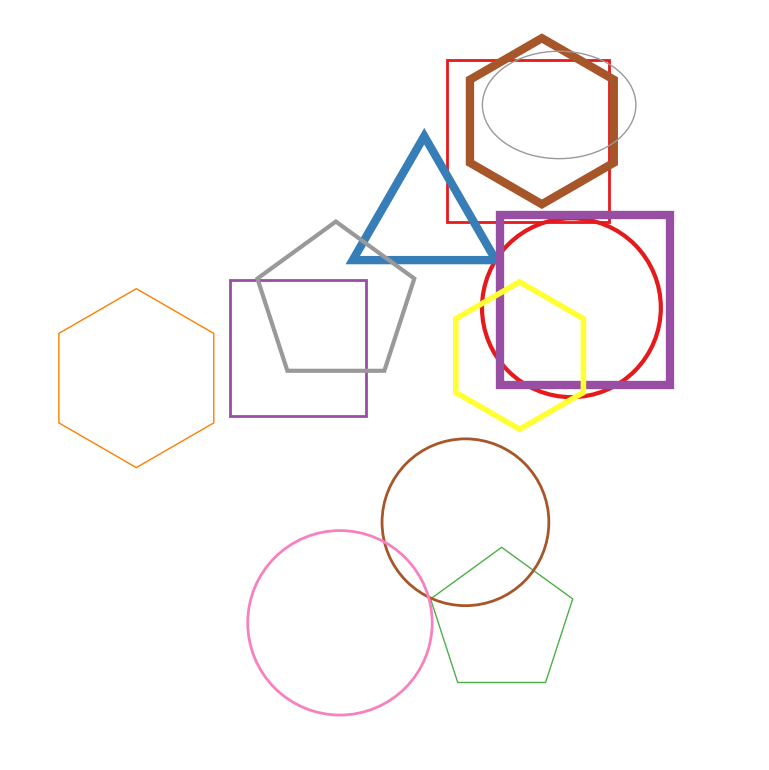[{"shape": "square", "thickness": 1, "radius": 0.53, "center": [0.686, 0.817]}, {"shape": "circle", "thickness": 1.5, "radius": 0.58, "center": [0.742, 0.6]}, {"shape": "triangle", "thickness": 3, "radius": 0.54, "center": [0.551, 0.716]}, {"shape": "pentagon", "thickness": 0.5, "radius": 0.49, "center": [0.651, 0.192]}, {"shape": "square", "thickness": 1, "radius": 0.44, "center": [0.387, 0.548]}, {"shape": "square", "thickness": 3, "radius": 0.55, "center": [0.759, 0.61]}, {"shape": "hexagon", "thickness": 0.5, "radius": 0.58, "center": [0.177, 0.509]}, {"shape": "hexagon", "thickness": 2, "radius": 0.48, "center": [0.675, 0.538]}, {"shape": "circle", "thickness": 1, "radius": 0.54, "center": [0.604, 0.322]}, {"shape": "hexagon", "thickness": 3, "radius": 0.54, "center": [0.704, 0.843]}, {"shape": "circle", "thickness": 1, "radius": 0.6, "center": [0.442, 0.191]}, {"shape": "pentagon", "thickness": 1.5, "radius": 0.54, "center": [0.436, 0.605]}, {"shape": "oval", "thickness": 0.5, "radius": 0.5, "center": [0.726, 0.864]}]